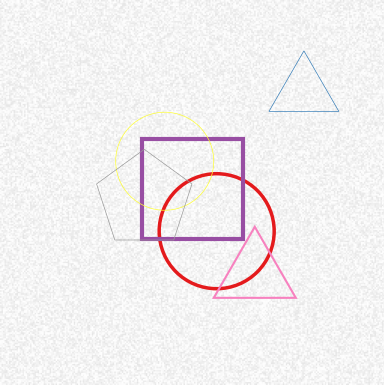[{"shape": "circle", "thickness": 2.5, "radius": 0.75, "center": [0.563, 0.399]}, {"shape": "triangle", "thickness": 0.5, "radius": 0.52, "center": [0.789, 0.763]}, {"shape": "square", "thickness": 3, "radius": 0.65, "center": [0.5, 0.509]}, {"shape": "circle", "thickness": 0.5, "radius": 0.64, "center": [0.428, 0.581]}, {"shape": "triangle", "thickness": 1.5, "radius": 0.61, "center": [0.662, 0.288]}, {"shape": "pentagon", "thickness": 0.5, "radius": 0.65, "center": [0.375, 0.482]}]